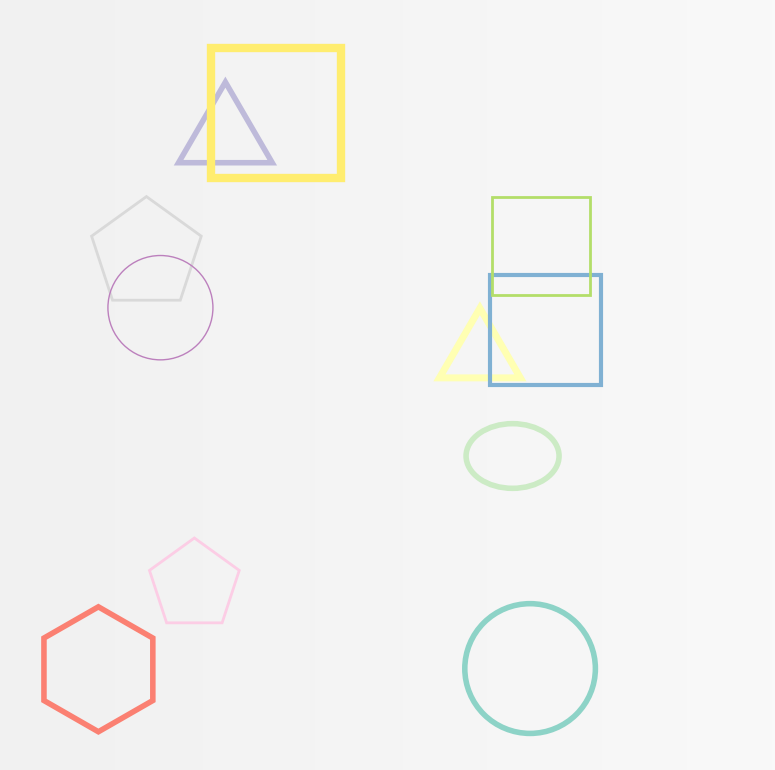[{"shape": "circle", "thickness": 2, "radius": 0.42, "center": [0.684, 0.132]}, {"shape": "triangle", "thickness": 2.5, "radius": 0.3, "center": [0.619, 0.539]}, {"shape": "triangle", "thickness": 2, "radius": 0.35, "center": [0.291, 0.824]}, {"shape": "hexagon", "thickness": 2, "radius": 0.41, "center": [0.127, 0.131]}, {"shape": "square", "thickness": 1.5, "radius": 0.36, "center": [0.703, 0.572]}, {"shape": "square", "thickness": 1, "radius": 0.32, "center": [0.698, 0.68]}, {"shape": "pentagon", "thickness": 1, "radius": 0.3, "center": [0.251, 0.24]}, {"shape": "pentagon", "thickness": 1, "radius": 0.37, "center": [0.189, 0.67]}, {"shape": "circle", "thickness": 0.5, "radius": 0.34, "center": [0.207, 0.6]}, {"shape": "oval", "thickness": 2, "radius": 0.3, "center": [0.661, 0.408]}, {"shape": "square", "thickness": 3, "radius": 0.42, "center": [0.356, 0.853]}]